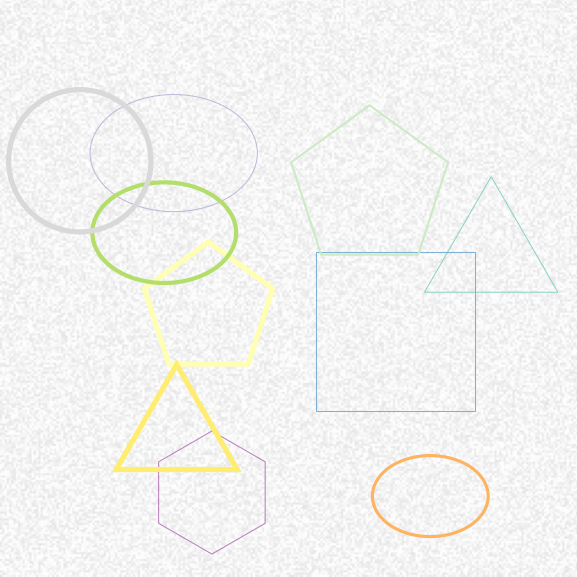[{"shape": "triangle", "thickness": 0.5, "radius": 0.67, "center": [0.85, 0.56]}, {"shape": "pentagon", "thickness": 2.5, "radius": 0.58, "center": [0.361, 0.463]}, {"shape": "oval", "thickness": 0.5, "radius": 0.72, "center": [0.301, 0.734]}, {"shape": "square", "thickness": 0.5, "radius": 0.69, "center": [0.685, 0.425]}, {"shape": "oval", "thickness": 1.5, "radius": 0.5, "center": [0.745, 0.14]}, {"shape": "oval", "thickness": 2, "radius": 0.62, "center": [0.284, 0.596]}, {"shape": "circle", "thickness": 2.5, "radius": 0.62, "center": [0.138, 0.721]}, {"shape": "hexagon", "thickness": 0.5, "radius": 0.53, "center": [0.367, 0.146]}, {"shape": "pentagon", "thickness": 1, "radius": 0.71, "center": [0.64, 0.674]}, {"shape": "triangle", "thickness": 2.5, "radius": 0.61, "center": [0.306, 0.247]}]